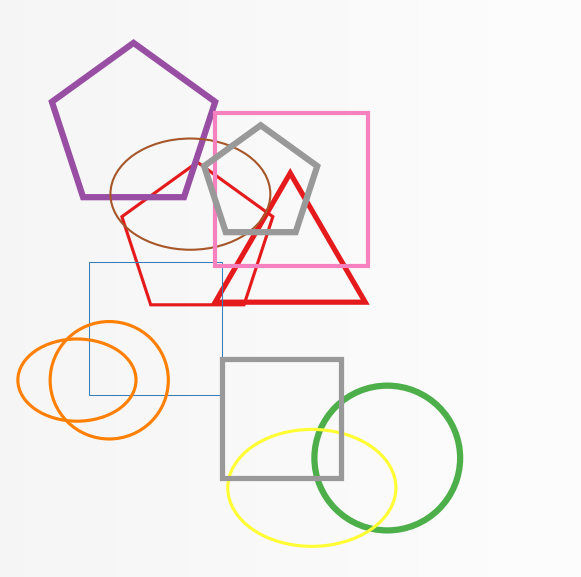[{"shape": "triangle", "thickness": 2.5, "radius": 0.75, "center": [0.499, 0.55]}, {"shape": "pentagon", "thickness": 1.5, "radius": 0.68, "center": [0.34, 0.582]}, {"shape": "square", "thickness": 0.5, "radius": 0.57, "center": [0.267, 0.43]}, {"shape": "circle", "thickness": 3, "radius": 0.63, "center": [0.666, 0.206]}, {"shape": "pentagon", "thickness": 3, "radius": 0.74, "center": [0.23, 0.777]}, {"shape": "circle", "thickness": 1.5, "radius": 0.51, "center": [0.188, 0.341]}, {"shape": "oval", "thickness": 1.5, "radius": 0.51, "center": [0.132, 0.341]}, {"shape": "oval", "thickness": 1.5, "radius": 0.72, "center": [0.536, 0.154]}, {"shape": "oval", "thickness": 1, "radius": 0.69, "center": [0.328, 0.663]}, {"shape": "square", "thickness": 2, "radius": 0.66, "center": [0.501, 0.671]}, {"shape": "pentagon", "thickness": 3, "radius": 0.51, "center": [0.449, 0.68]}, {"shape": "square", "thickness": 2.5, "radius": 0.51, "center": [0.484, 0.275]}]